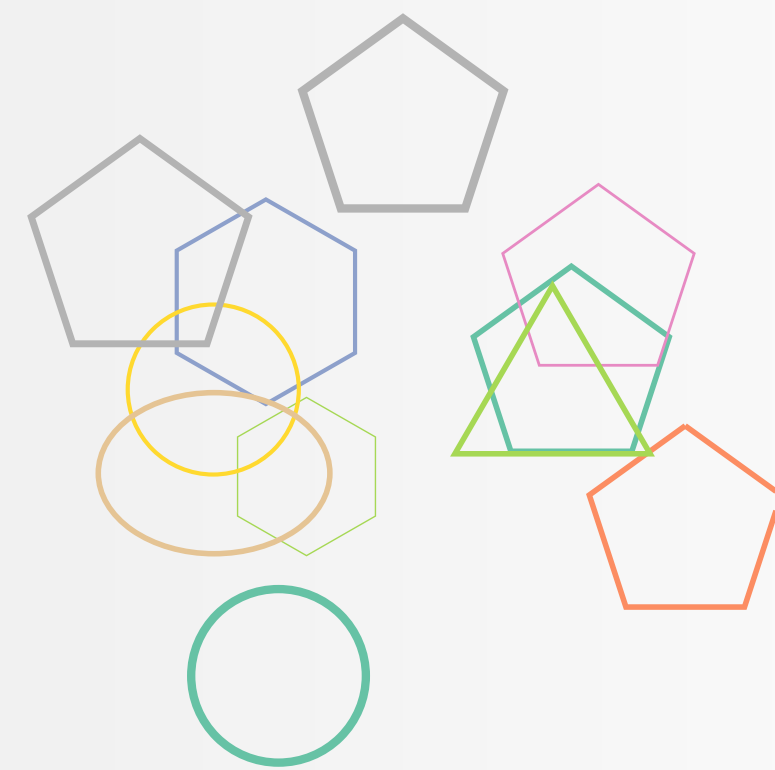[{"shape": "circle", "thickness": 3, "radius": 0.56, "center": [0.359, 0.122]}, {"shape": "pentagon", "thickness": 2, "radius": 0.66, "center": [0.737, 0.521]}, {"shape": "pentagon", "thickness": 2, "radius": 0.65, "center": [0.884, 0.317]}, {"shape": "hexagon", "thickness": 1.5, "radius": 0.66, "center": [0.343, 0.608]}, {"shape": "pentagon", "thickness": 1, "radius": 0.65, "center": [0.772, 0.631]}, {"shape": "hexagon", "thickness": 0.5, "radius": 0.51, "center": [0.395, 0.381]}, {"shape": "triangle", "thickness": 2, "radius": 0.73, "center": [0.713, 0.483]}, {"shape": "circle", "thickness": 1.5, "radius": 0.55, "center": [0.275, 0.494]}, {"shape": "oval", "thickness": 2, "radius": 0.75, "center": [0.276, 0.385]}, {"shape": "pentagon", "thickness": 3, "radius": 0.68, "center": [0.52, 0.84]}, {"shape": "pentagon", "thickness": 2.5, "radius": 0.74, "center": [0.181, 0.673]}]